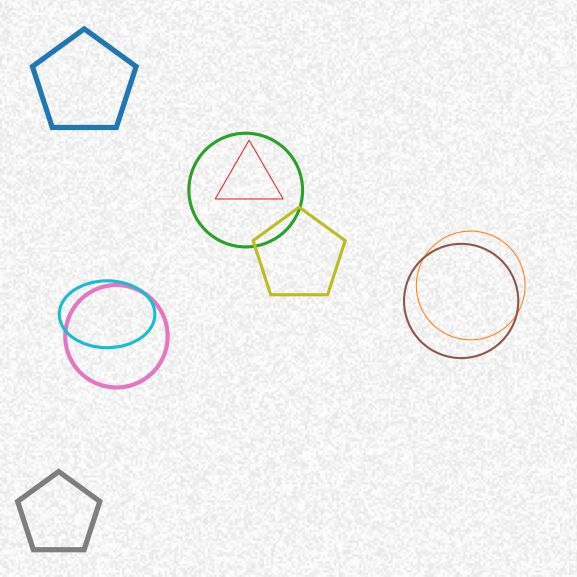[{"shape": "pentagon", "thickness": 2.5, "radius": 0.47, "center": [0.146, 0.855]}, {"shape": "circle", "thickness": 0.5, "radius": 0.47, "center": [0.815, 0.505]}, {"shape": "circle", "thickness": 1.5, "radius": 0.49, "center": [0.425, 0.67]}, {"shape": "triangle", "thickness": 0.5, "radius": 0.34, "center": [0.431, 0.689]}, {"shape": "circle", "thickness": 1, "radius": 0.49, "center": [0.799, 0.478]}, {"shape": "circle", "thickness": 2, "radius": 0.44, "center": [0.202, 0.417]}, {"shape": "pentagon", "thickness": 2.5, "radius": 0.37, "center": [0.102, 0.108]}, {"shape": "pentagon", "thickness": 1.5, "radius": 0.42, "center": [0.518, 0.557]}, {"shape": "oval", "thickness": 1.5, "radius": 0.41, "center": [0.185, 0.455]}]